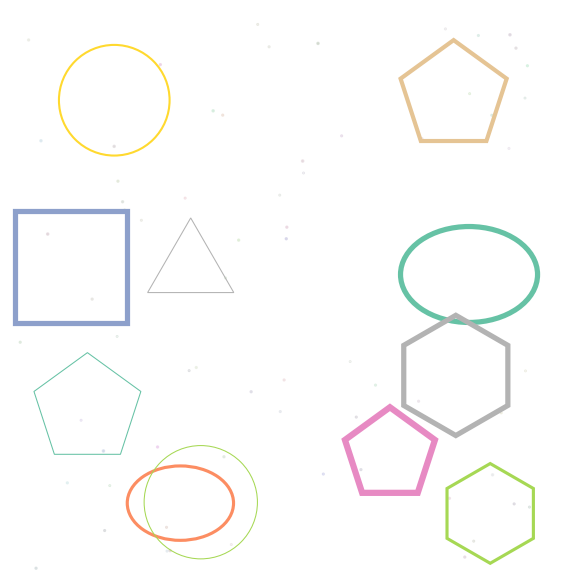[{"shape": "pentagon", "thickness": 0.5, "radius": 0.49, "center": [0.151, 0.291]}, {"shape": "oval", "thickness": 2.5, "radius": 0.59, "center": [0.812, 0.524]}, {"shape": "oval", "thickness": 1.5, "radius": 0.46, "center": [0.312, 0.128]}, {"shape": "square", "thickness": 2.5, "radius": 0.48, "center": [0.124, 0.536]}, {"shape": "pentagon", "thickness": 3, "radius": 0.41, "center": [0.675, 0.212]}, {"shape": "circle", "thickness": 0.5, "radius": 0.49, "center": [0.348, 0.129]}, {"shape": "hexagon", "thickness": 1.5, "radius": 0.43, "center": [0.849, 0.11]}, {"shape": "circle", "thickness": 1, "radius": 0.48, "center": [0.198, 0.826]}, {"shape": "pentagon", "thickness": 2, "radius": 0.48, "center": [0.785, 0.833]}, {"shape": "hexagon", "thickness": 2.5, "radius": 0.52, "center": [0.789, 0.349]}, {"shape": "triangle", "thickness": 0.5, "radius": 0.43, "center": [0.33, 0.536]}]